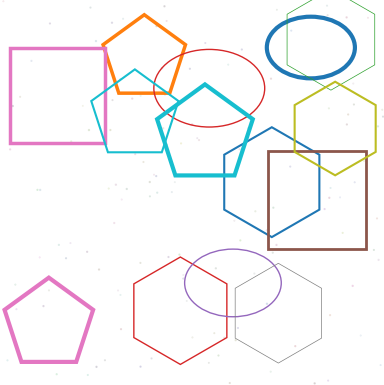[{"shape": "oval", "thickness": 3, "radius": 0.57, "center": [0.807, 0.877]}, {"shape": "hexagon", "thickness": 1.5, "radius": 0.71, "center": [0.706, 0.527]}, {"shape": "pentagon", "thickness": 2.5, "radius": 0.56, "center": [0.375, 0.849]}, {"shape": "hexagon", "thickness": 0.5, "radius": 0.66, "center": [0.86, 0.897]}, {"shape": "hexagon", "thickness": 1, "radius": 0.7, "center": [0.468, 0.193]}, {"shape": "oval", "thickness": 1, "radius": 0.72, "center": [0.544, 0.771]}, {"shape": "oval", "thickness": 1, "radius": 0.63, "center": [0.605, 0.265]}, {"shape": "square", "thickness": 2, "radius": 0.64, "center": [0.824, 0.481]}, {"shape": "pentagon", "thickness": 3, "radius": 0.6, "center": [0.127, 0.158]}, {"shape": "square", "thickness": 2.5, "radius": 0.62, "center": [0.149, 0.752]}, {"shape": "hexagon", "thickness": 0.5, "radius": 0.65, "center": [0.723, 0.186]}, {"shape": "hexagon", "thickness": 1.5, "radius": 0.61, "center": [0.871, 0.666]}, {"shape": "pentagon", "thickness": 1.5, "radius": 0.6, "center": [0.35, 0.701]}, {"shape": "pentagon", "thickness": 3, "radius": 0.65, "center": [0.532, 0.65]}]